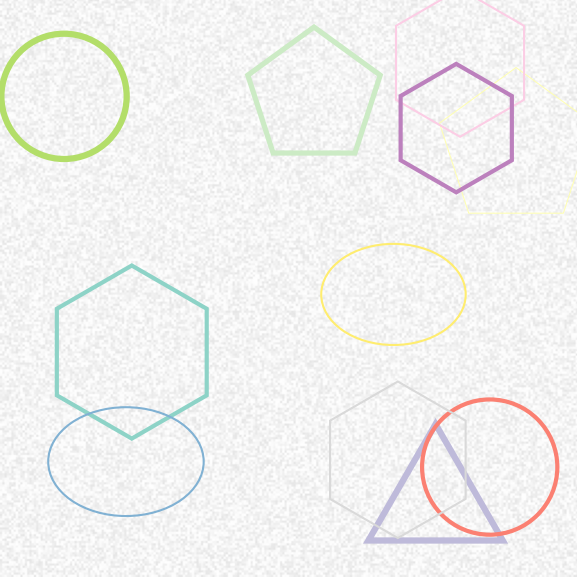[{"shape": "hexagon", "thickness": 2, "radius": 0.75, "center": [0.228, 0.39]}, {"shape": "pentagon", "thickness": 0.5, "radius": 0.7, "center": [0.894, 0.743]}, {"shape": "triangle", "thickness": 3, "radius": 0.67, "center": [0.754, 0.13]}, {"shape": "circle", "thickness": 2, "radius": 0.59, "center": [0.848, 0.19]}, {"shape": "oval", "thickness": 1, "radius": 0.67, "center": [0.218, 0.2]}, {"shape": "circle", "thickness": 3, "radius": 0.54, "center": [0.111, 0.832]}, {"shape": "hexagon", "thickness": 1, "radius": 0.64, "center": [0.797, 0.89]}, {"shape": "hexagon", "thickness": 1, "radius": 0.68, "center": [0.689, 0.203]}, {"shape": "hexagon", "thickness": 2, "radius": 0.56, "center": [0.79, 0.777]}, {"shape": "pentagon", "thickness": 2.5, "radius": 0.6, "center": [0.544, 0.832]}, {"shape": "oval", "thickness": 1, "radius": 0.63, "center": [0.681, 0.489]}]